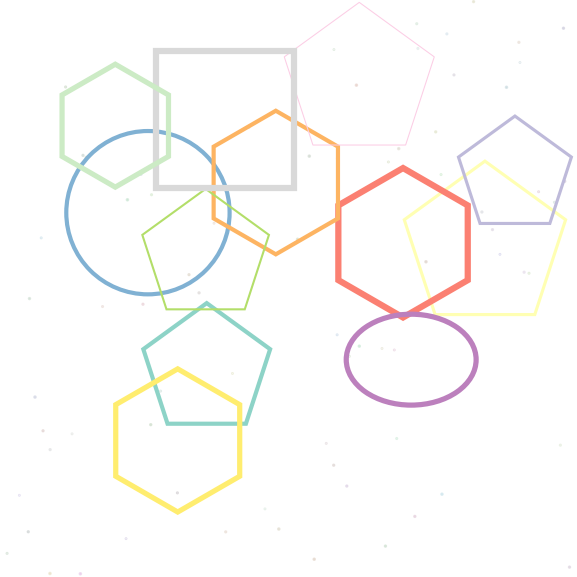[{"shape": "pentagon", "thickness": 2, "radius": 0.58, "center": [0.358, 0.359]}, {"shape": "pentagon", "thickness": 1.5, "radius": 0.73, "center": [0.84, 0.573]}, {"shape": "pentagon", "thickness": 1.5, "radius": 0.51, "center": [0.892, 0.695]}, {"shape": "hexagon", "thickness": 3, "radius": 0.65, "center": [0.698, 0.579]}, {"shape": "circle", "thickness": 2, "radius": 0.71, "center": [0.256, 0.631]}, {"shape": "hexagon", "thickness": 2, "radius": 0.62, "center": [0.478, 0.683]}, {"shape": "pentagon", "thickness": 1, "radius": 0.58, "center": [0.356, 0.557]}, {"shape": "pentagon", "thickness": 0.5, "radius": 0.68, "center": [0.622, 0.858]}, {"shape": "square", "thickness": 3, "radius": 0.59, "center": [0.39, 0.792]}, {"shape": "oval", "thickness": 2.5, "radius": 0.56, "center": [0.712, 0.376]}, {"shape": "hexagon", "thickness": 2.5, "radius": 0.53, "center": [0.2, 0.782]}, {"shape": "hexagon", "thickness": 2.5, "radius": 0.62, "center": [0.308, 0.236]}]